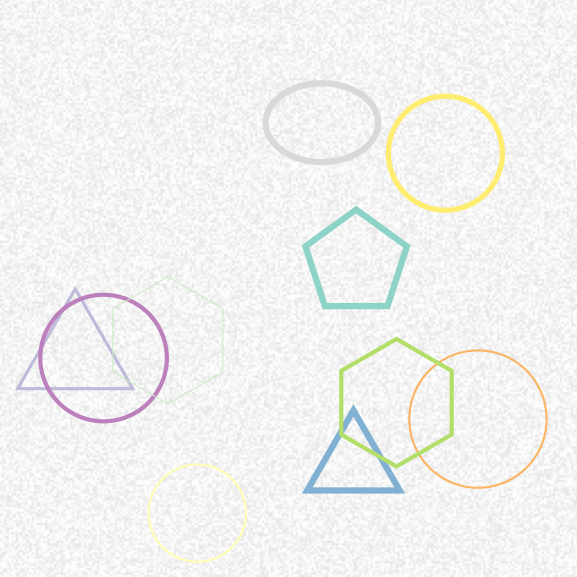[{"shape": "pentagon", "thickness": 3, "radius": 0.46, "center": [0.617, 0.544]}, {"shape": "circle", "thickness": 1, "radius": 0.42, "center": [0.342, 0.111]}, {"shape": "triangle", "thickness": 1.5, "radius": 0.58, "center": [0.13, 0.384]}, {"shape": "triangle", "thickness": 3, "radius": 0.46, "center": [0.612, 0.196]}, {"shape": "circle", "thickness": 1, "radius": 0.59, "center": [0.828, 0.273]}, {"shape": "hexagon", "thickness": 2, "radius": 0.55, "center": [0.687, 0.302]}, {"shape": "oval", "thickness": 3, "radius": 0.49, "center": [0.557, 0.787]}, {"shape": "circle", "thickness": 2, "radius": 0.55, "center": [0.179, 0.379]}, {"shape": "hexagon", "thickness": 0.5, "radius": 0.55, "center": [0.291, 0.41]}, {"shape": "circle", "thickness": 2.5, "radius": 0.49, "center": [0.771, 0.734]}]